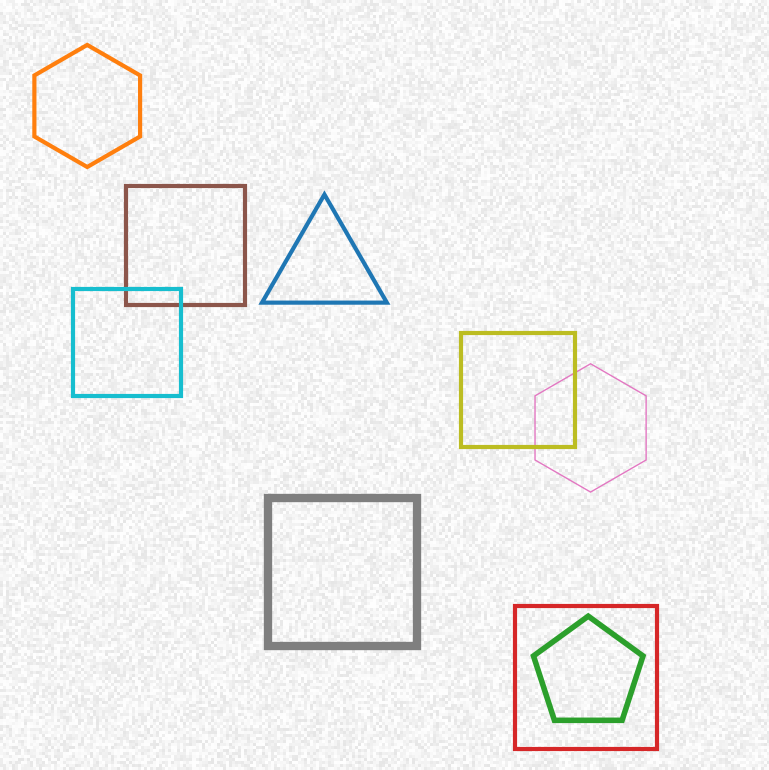[{"shape": "triangle", "thickness": 1.5, "radius": 0.47, "center": [0.421, 0.654]}, {"shape": "hexagon", "thickness": 1.5, "radius": 0.4, "center": [0.113, 0.862]}, {"shape": "pentagon", "thickness": 2, "radius": 0.37, "center": [0.764, 0.125]}, {"shape": "square", "thickness": 1.5, "radius": 0.46, "center": [0.761, 0.12]}, {"shape": "square", "thickness": 1.5, "radius": 0.39, "center": [0.241, 0.681]}, {"shape": "hexagon", "thickness": 0.5, "radius": 0.42, "center": [0.767, 0.444]}, {"shape": "square", "thickness": 3, "radius": 0.48, "center": [0.445, 0.257]}, {"shape": "square", "thickness": 1.5, "radius": 0.37, "center": [0.673, 0.493]}, {"shape": "square", "thickness": 1.5, "radius": 0.35, "center": [0.165, 0.555]}]